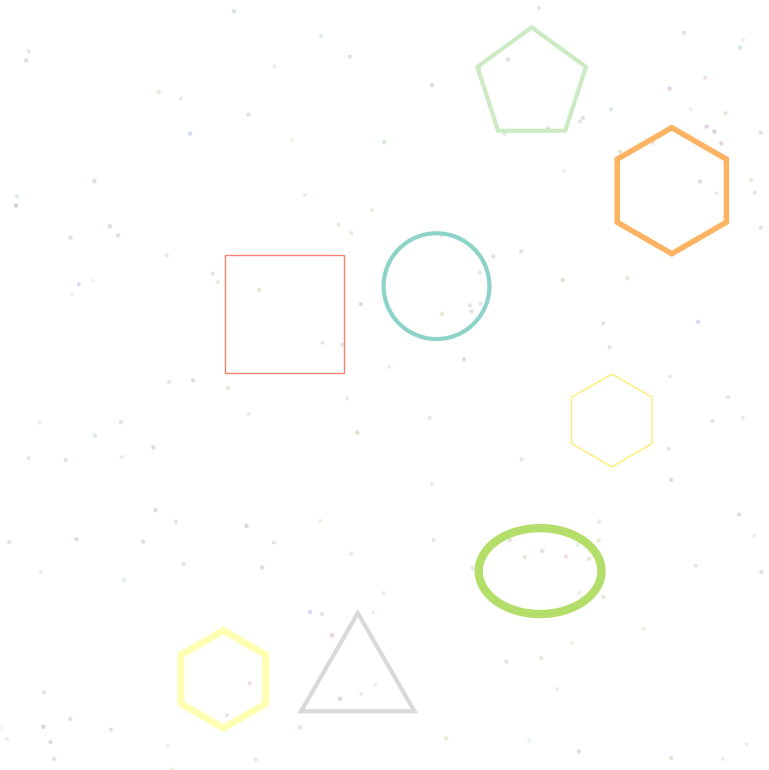[{"shape": "circle", "thickness": 1.5, "radius": 0.34, "center": [0.567, 0.628]}, {"shape": "hexagon", "thickness": 2.5, "radius": 0.32, "center": [0.29, 0.118]}, {"shape": "square", "thickness": 0.5, "radius": 0.39, "center": [0.369, 0.592]}, {"shape": "hexagon", "thickness": 2, "radius": 0.41, "center": [0.872, 0.752]}, {"shape": "oval", "thickness": 3, "radius": 0.4, "center": [0.701, 0.258]}, {"shape": "triangle", "thickness": 1.5, "radius": 0.42, "center": [0.465, 0.119]}, {"shape": "pentagon", "thickness": 1.5, "radius": 0.37, "center": [0.69, 0.89]}, {"shape": "hexagon", "thickness": 0.5, "radius": 0.3, "center": [0.795, 0.454]}]